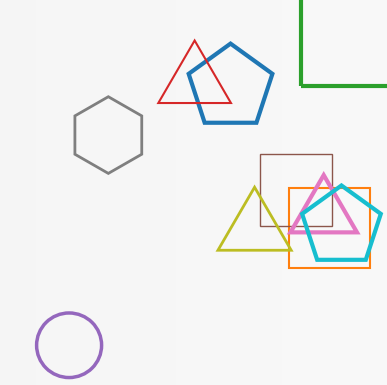[{"shape": "pentagon", "thickness": 3, "radius": 0.57, "center": [0.595, 0.773]}, {"shape": "square", "thickness": 1.5, "radius": 0.52, "center": [0.85, 0.407]}, {"shape": "square", "thickness": 3, "radius": 0.59, "center": [0.893, 0.894]}, {"shape": "triangle", "thickness": 1.5, "radius": 0.54, "center": [0.502, 0.787]}, {"shape": "circle", "thickness": 2.5, "radius": 0.42, "center": [0.178, 0.103]}, {"shape": "square", "thickness": 1, "radius": 0.47, "center": [0.764, 0.507]}, {"shape": "triangle", "thickness": 3, "radius": 0.5, "center": [0.835, 0.446]}, {"shape": "hexagon", "thickness": 2, "radius": 0.5, "center": [0.28, 0.649]}, {"shape": "triangle", "thickness": 2, "radius": 0.55, "center": [0.657, 0.405]}, {"shape": "pentagon", "thickness": 3, "radius": 0.53, "center": [0.881, 0.412]}]